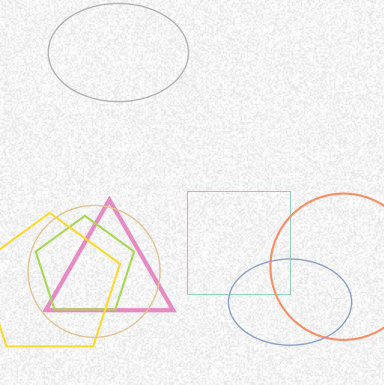[{"shape": "square", "thickness": 0.5, "radius": 0.67, "center": [0.62, 0.371]}, {"shape": "circle", "thickness": 1.5, "radius": 0.95, "center": [0.892, 0.307]}, {"shape": "oval", "thickness": 1, "radius": 0.8, "center": [0.753, 0.215]}, {"shape": "triangle", "thickness": 3, "radius": 0.96, "center": [0.284, 0.29]}, {"shape": "pentagon", "thickness": 1.5, "radius": 0.67, "center": [0.221, 0.305]}, {"shape": "pentagon", "thickness": 1.5, "radius": 0.96, "center": [0.129, 0.255]}, {"shape": "circle", "thickness": 1, "radius": 0.86, "center": [0.244, 0.295]}, {"shape": "oval", "thickness": 1, "radius": 0.91, "center": [0.307, 0.864]}]